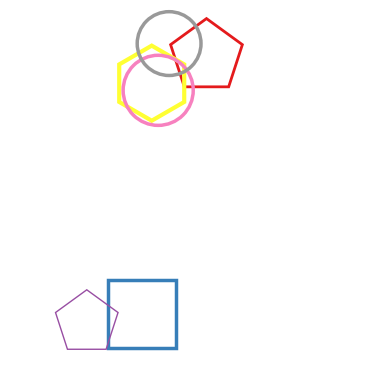[{"shape": "pentagon", "thickness": 2, "radius": 0.49, "center": [0.536, 0.854]}, {"shape": "square", "thickness": 2.5, "radius": 0.44, "center": [0.368, 0.184]}, {"shape": "pentagon", "thickness": 1, "radius": 0.43, "center": [0.225, 0.162]}, {"shape": "hexagon", "thickness": 3, "radius": 0.49, "center": [0.394, 0.784]}, {"shape": "circle", "thickness": 2.5, "radius": 0.46, "center": [0.411, 0.765]}, {"shape": "circle", "thickness": 2.5, "radius": 0.41, "center": [0.439, 0.887]}]